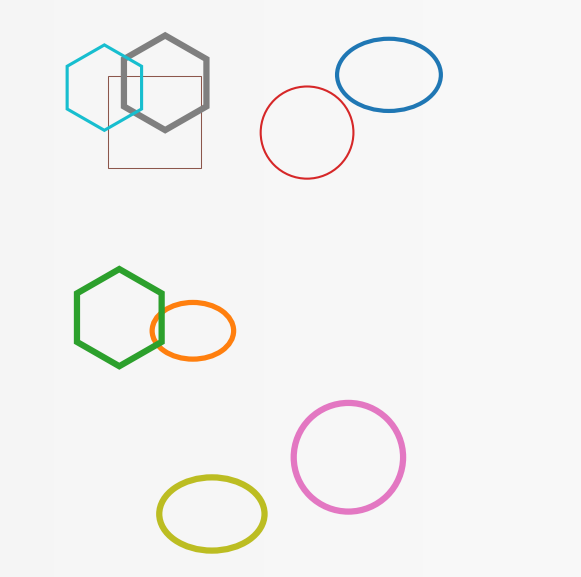[{"shape": "oval", "thickness": 2, "radius": 0.45, "center": [0.669, 0.87]}, {"shape": "oval", "thickness": 2.5, "radius": 0.35, "center": [0.332, 0.426]}, {"shape": "hexagon", "thickness": 3, "radius": 0.42, "center": [0.205, 0.449]}, {"shape": "circle", "thickness": 1, "radius": 0.4, "center": [0.528, 0.77]}, {"shape": "square", "thickness": 0.5, "radius": 0.4, "center": [0.266, 0.788]}, {"shape": "circle", "thickness": 3, "radius": 0.47, "center": [0.599, 0.207]}, {"shape": "hexagon", "thickness": 3, "radius": 0.41, "center": [0.284, 0.856]}, {"shape": "oval", "thickness": 3, "radius": 0.45, "center": [0.365, 0.109]}, {"shape": "hexagon", "thickness": 1.5, "radius": 0.37, "center": [0.18, 0.847]}]